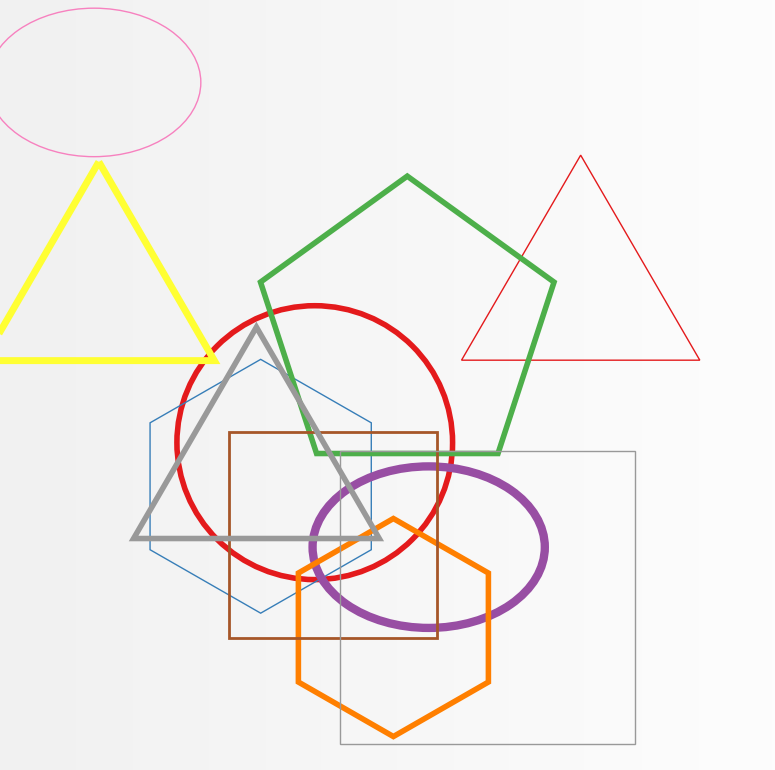[{"shape": "circle", "thickness": 2, "radius": 0.89, "center": [0.406, 0.425]}, {"shape": "triangle", "thickness": 0.5, "radius": 0.89, "center": [0.749, 0.621]}, {"shape": "hexagon", "thickness": 0.5, "radius": 0.82, "center": [0.336, 0.368]}, {"shape": "pentagon", "thickness": 2, "radius": 1.0, "center": [0.526, 0.572]}, {"shape": "oval", "thickness": 3, "radius": 0.75, "center": [0.553, 0.289]}, {"shape": "hexagon", "thickness": 2, "radius": 0.71, "center": [0.508, 0.185]}, {"shape": "triangle", "thickness": 2.5, "radius": 0.86, "center": [0.128, 0.618]}, {"shape": "square", "thickness": 1, "radius": 0.67, "center": [0.43, 0.305]}, {"shape": "oval", "thickness": 0.5, "radius": 0.69, "center": [0.121, 0.893]}, {"shape": "square", "thickness": 0.5, "radius": 0.95, "center": [0.629, 0.224]}, {"shape": "triangle", "thickness": 2, "radius": 0.91, "center": [0.331, 0.392]}]